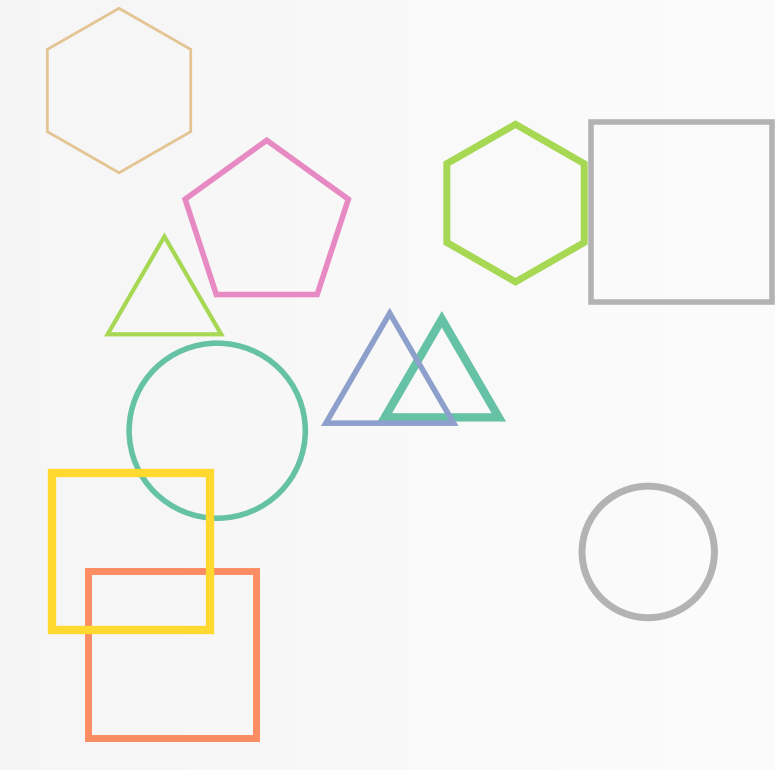[{"shape": "circle", "thickness": 2, "radius": 0.57, "center": [0.28, 0.441]}, {"shape": "triangle", "thickness": 3, "radius": 0.42, "center": [0.57, 0.5]}, {"shape": "square", "thickness": 2.5, "radius": 0.54, "center": [0.222, 0.15]}, {"shape": "triangle", "thickness": 2, "radius": 0.48, "center": [0.503, 0.498]}, {"shape": "pentagon", "thickness": 2, "radius": 0.55, "center": [0.344, 0.707]}, {"shape": "hexagon", "thickness": 2.5, "radius": 0.51, "center": [0.665, 0.736]}, {"shape": "triangle", "thickness": 1.5, "radius": 0.42, "center": [0.212, 0.608]}, {"shape": "square", "thickness": 3, "radius": 0.51, "center": [0.169, 0.284]}, {"shape": "hexagon", "thickness": 1, "radius": 0.53, "center": [0.154, 0.882]}, {"shape": "circle", "thickness": 2.5, "radius": 0.43, "center": [0.836, 0.283]}, {"shape": "square", "thickness": 2, "radius": 0.58, "center": [0.879, 0.725]}]